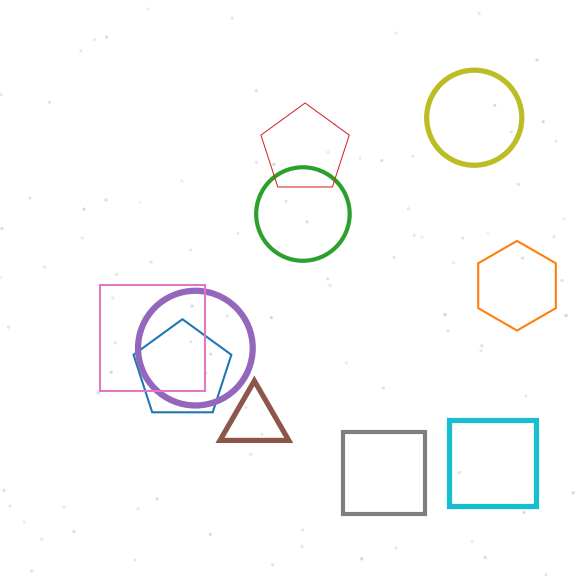[{"shape": "pentagon", "thickness": 1, "radius": 0.45, "center": [0.316, 0.357]}, {"shape": "hexagon", "thickness": 1, "radius": 0.39, "center": [0.895, 0.504]}, {"shape": "circle", "thickness": 2, "radius": 0.4, "center": [0.525, 0.629]}, {"shape": "pentagon", "thickness": 0.5, "radius": 0.4, "center": [0.528, 0.74]}, {"shape": "circle", "thickness": 3, "radius": 0.5, "center": [0.338, 0.396]}, {"shape": "triangle", "thickness": 2.5, "radius": 0.34, "center": [0.44, 0.271]}, {"shape": "square", "thickness": 1, "radius": 0.46, "center": [0.264, 0.414]}, {"shape": "square", "thickness": 2, "radius": 0.36, "center": [0.665, 0.18]}, {"shape": "circle", "thickness": 2.5, "radius": 0.41, "center": [0.821, 0.795]}, {"shape": "square", "thickness": 2.5, "radius": 0.37, "center": [0.853, 0.198]}]